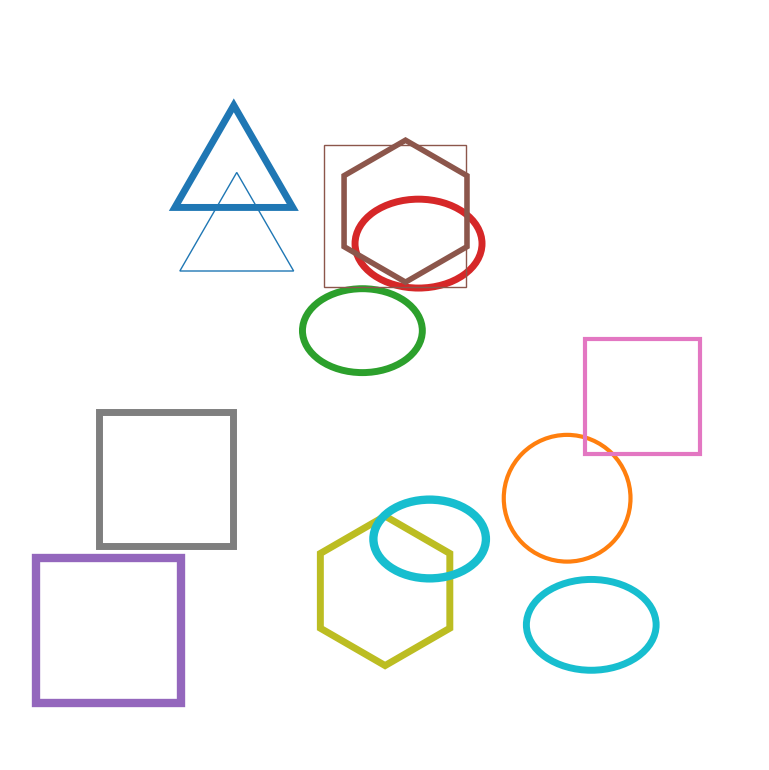[{"shape": "triangle", "thickness": 2.5, "radius": 0.44, "center": [0.304, 0.775]}, {"shape": "triangle", "thickness": 0.5, "radius": 0.43, "center": [0.307, 0.691]}, {"shape": "circle", "thickness": 1.5, "radius": 0.41, "center": [0.737, 0.353]}, {"shape": "oval", "thickness": 2.5, "radius": 0.39, "center": [0.471, 0.571]}, {"shape": "oval", "thickness": 2.5, "radius": 0.41, "center": [0.544, 0.684]}, {"shape": "square", "thickness": 3, "radius": 0.47, "center": [0.141, 0.181]}, {"shape": "hexagon", "thickness": 2, "radius": 0.46, "center": [0.527, 0.726]}, {"shape": "square", "thickness": 0.5, "radius": 0.46, "center": [0.513, 0.72]}, {"shape": "square", "thickness": 1.5, "radius": 0.37, "center": [0.834, 0.485]}, {"shape": "square", "thickness": 2.5, "radius": 0.44, "center": [0.215, 0.378]}, {"shape": "hexagon", "thickness": 2.5, "radius": 0.49, "center": [0.5, 0.233]}, {"shape": "oval", "thickness": 3, "radius": 0.37, "center": [0.558, 0.3]}, {"shape": "oval", "thickness": 2.5, "radius": 0.42, "center": [0.768, 0.189]}]